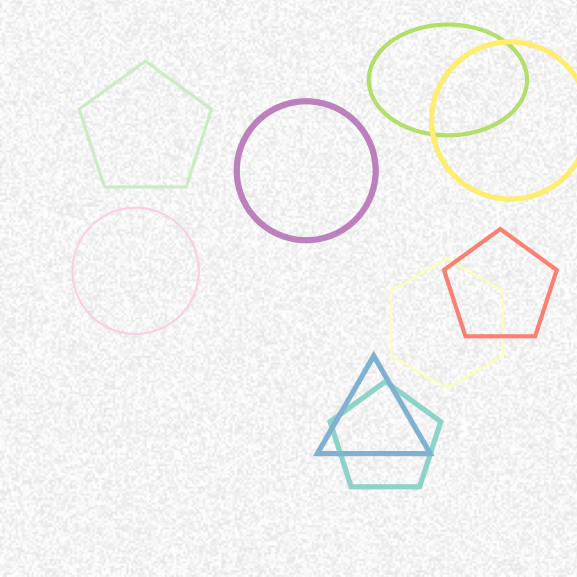[{"shape": "pentagon", "thickness": 2.5, "radius": 0.5, "center": [0.667, 0.238]}, {"shape": "hexagon", "thickness": 1, "radius": 0.56, "center": [0.774, 0.439]}, {"shape": "pentagon", "thickness": 2, "radius": 0.51, "center": [0.866, 0.5]}, {"shape": "triangle", "thickness": 2.5, "radius": 0.56, "center": [0.647, 0.27]}, {"shape": "oval", "thickness": 2, "radius": 0.69, "center": [0.776, 0.861]}, {"shape": "circle", "thickness": 1, "radius": 0.55, "center": [0.235, 0.53]}, {"shape": "circle", "thickness": 3, "radius": 0.6, "center": [0.53, 0.703]}, {"shape": "pentagon", "thickness": 1.5, "radius": 0.6, "center": [0.252, 0.773]}, {"shape": "circle", "thickness": 2.5, "radius": 0.68, "center": [0.884, 0.791]}]